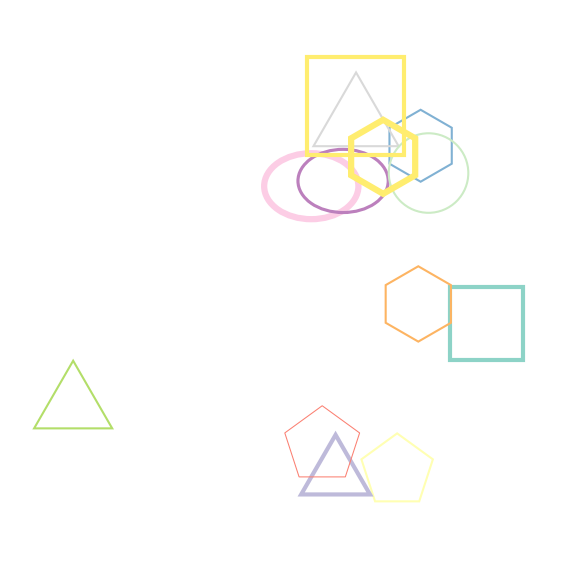[{"shape": "square", "thickness": 2, "radius": 0.31, "center": [0.842, 0.439]}, {"shape": "pentagon", "thickness": 1, "radius": 0.33, "center": [0.688, 0.184]}, {"shape": "triangle", "thickness": 2, "radius": 0.34, "center": [0.581, 0.177]}, {"shape": "pentagon", "thickness": 0.5, "radius": 0.34, "center": [0.558, 0.228]}, {"shape": "hexagon", "thickness": 1, "radius": 0.31, "center": [0.728, 0.747]}, {"shape": "hexagon", "thickness": 1, "radius": 0.33, "center": [0.724, 0.473]}, {"shape": "triangle", "thickness": 1, "radius": 0.39, "center": [0.127, 0.296]}, {"shape": "oval", "thickness": 3, "radius": 0.41, "center": [0.539, 0.677]}, {"shape": "triangle", "thickness": 1, "radius": 0.43, "center": [0.617, 0.789]}, {"shape": "oval", "thickness": 1.5, "radius": 0.39, "center": [0.594, 0.686]}, {"shape": "circle", "thickness": 1, "radius": 0.34, "center": [0.742, 0.7]}, {"shape": "hexagon", "thickness": 3, "radius": 0.32, "center": [0.663, 0.728]}, {"shape": "square", "thickness": 2, "radius": 0.42, "center": [0.616, 0.816]}]